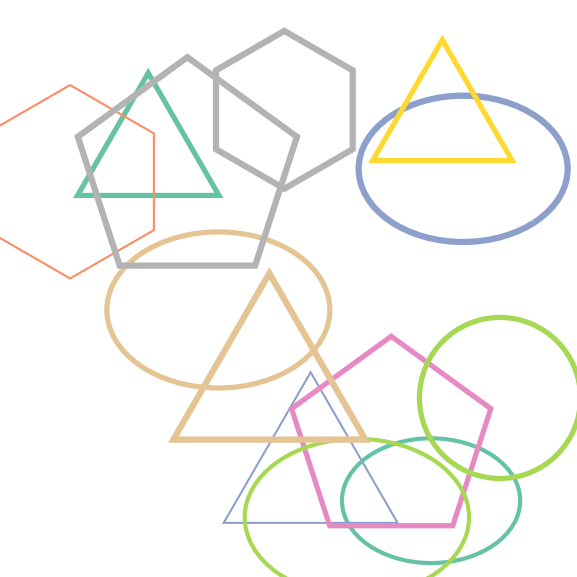[{"shape": "triangle", "thickness": 2.5, "radius": 0.71, "center": [0.257, 0.731]}, {"shape": "oval", "thickness": 2, "radius": 0.77, "center": [0.746, 0.132]}, {"shape": "hexagon", "thickness": 1, "radius": 0.84, "center": [0.121, 0.684]}, {"shape": "triangle", "thickness": 1, "radius": 0.87, "center": [0.538, 0.181]}, {"shape": "oval", "thickness": 3, "radius": 0.9, "center": [0.802, 0.707]}, {"shape": "pentagon", "thickness": 2.5, "radius": 0.91, "center": [0.677, 0.235]}, {"shape": "circle", "thickness": 2.5, "radius": 0.7, "center": [0.866, 0.31]}, {"shape": "oval", "thickness": 2, "radius": 0.97, "center": [0.618, 0.103]}, {"shape": "triangle", "thickness": 2.5, "radius": 0.7, "center": [0.766, 0.791]}, {"shape": "triangle", "thickness": 3, "radius": 0.96, "center": [0.466, 0.334]}, {"shape": "oval", "thickness": 2.5, "radius": 0.97, "center": [0.378, 0.462]}, {"shape": "hexagon", "thickness": 3, "radius": 0.68, "center": [0.492, 0.809]}, {"shape": "pentagon", "thickness": 3, "radius": 1.0, "center": [0.324, 0.701]}]